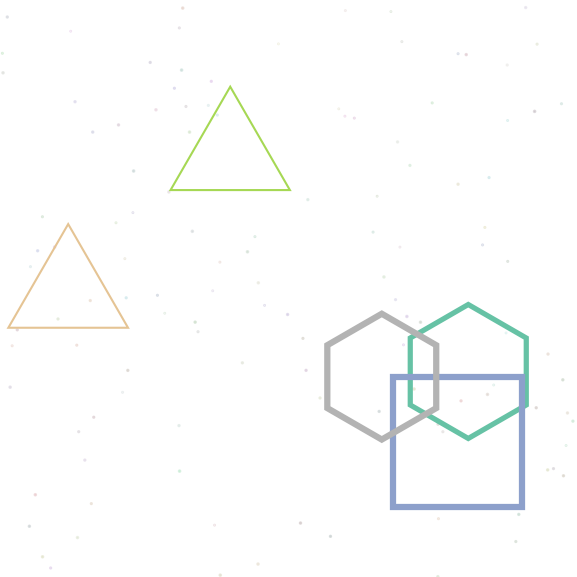[{"shape": "hexagon", "thickness": 2.5, "radius": 0.58, "center": [0.811, 0.356]}, {"shape": "square", "thickness": 3, "radius": 0.56, "center": [0.792, 0.234]}, {"shape": "triangle", "thickness": 1, "radius": 0.6, "center": [0.399, 0.73]}, {"shape": "triangle", "thickness": 1, "radius": 0.6, "center": [0.118, 0.491]}, {"shape": "hexagon", "thickness": 3, "radius": 0.54, "center": [0.661, 0.347]}]